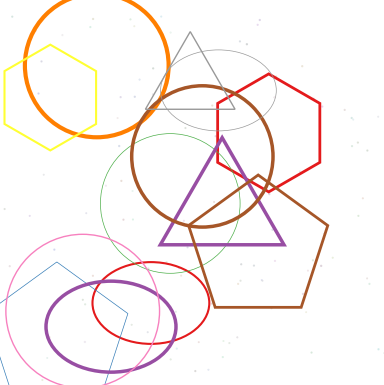[{"shape": "hexagon", "thickness": 2, "radius": 0.77, "center": [0.698, 0.655]}, {"shape": "oval", "thickness": 1.5, "radius": 0.76, "center": [0.392, 0.213]}, {"shape": "pentagon", "thickness": 0.5, "radius": 0.97, "center": [0.148, 0.126]}, {"shape": "circle", "thickness": 0.5, "radius": 0.91, "center": [0.442, 0.472]}, {"shape": "triangle", "thickness": 2.5, "radius": 0.93, "center": [0.577, 0.457]}, {"shape": "oval", "thickness": 2.5, "radius": 0.84, "center": [0.288, 0.152]}, {"shape": "circle", "thickness": 3, "radius": 0.93, "center": [0.251, 0.83]}, {"shape": "hexagon", "thickness": 1.5, "radius": 0.69, "center": [0.131, 0.747]}, {"shape": "pentagon", "thickness": 2, "radius": 0.95, "center": [0.671, 0.355]}, {"shape": "circle", "thickness": 2.5, "radius": 0.92, "center": [0.526, 0.594]}, {"shape": "circle", "thickness": 1, "radius": 1.0, "center": [0.215, 0.192]}, {"shape": "oval", "thickness": 0.5, "radius": 0.75, "center": [0.567, 0.765]}, {"shape": "triangle", "thickness": 1, "radius": 0.67, "center": [0.494, 0.783]}]